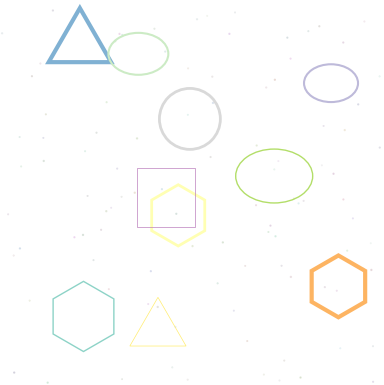[{"shape": "hexagon", "thickness": 1, "radius": 0.46, "center": [0.217, 0.178]}, {"shape": "hexagon", "thickness": 2, "radius": 0.4, "center": [0.463, 0.441]}, {"shape": "oval", "thickness": 1.5, "radius": 0.35, "center": [0.86, 0.784]}, {"shape": "triangle", "thickness": 3, "radius": 0.47, "center": [0.207, 0.885]}, {"shape": "hexagon", "thickness": 3, "radius": 0.4, "center": [0.879, 0.256]}, {"shape": "oval", "thickness": 1, "radius": 0.5, "center": [0.712, 0.543]}, {"shape": "circle", "thickness": 2, "radius": 0.4, "center": [0.493, 0.691]}, {"shape": "square", "thickness": 0.5, "radius": 0.38, "center": [0.431, 0.487]}, {"shape": "oval", "thickness": 1.5, "radius": 0.39, "center": [0.359, 0.86]}, {"shape": "triangle", "thickness": 0.5, "radius": 0.42, "center": [0.41, 0.143]}]